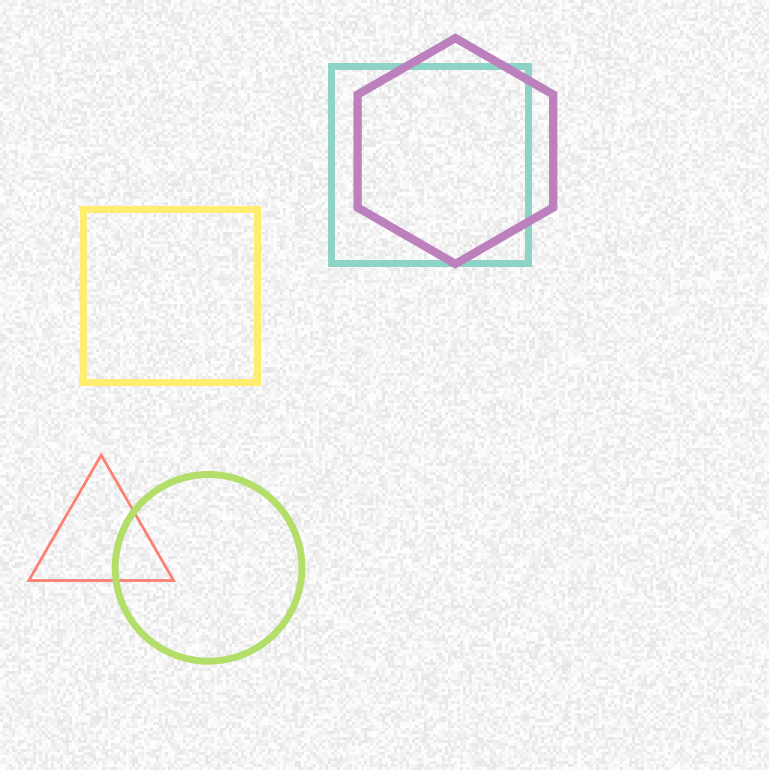[{"shape": "square", "thickness": 2.5, "radius": 0.64, "center": [0.558, 0.787]}, {"shape": "triangle", "thickness": 1, "radius": 0.54, "center": [0.131, 0.3]}, {"shape": "circle", "thickness": 2.5, "radius": 0.61, "center": [0.271, 0.263]}, {"shape": "hexagon", "thickness": 3, "radius": 0.73, "center": [0.591, 0.804]}, {"shape": "square", "thickness": 2.5, "radius": 0.56, "center": [0.221, 0.616]}]